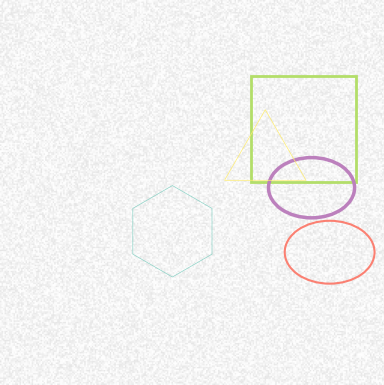[{"shape": "hexagon", "thickness": 0.5, "radius": 0.59, "center": [0.448, 0.399]}, {"shape": "oval", "thickness": 1.5, "radius": 0.58, "center": [0.856, 0.345]}, {"shape": "square", "thickness": 2, "radius": 0.68, "center": [0.788, 0.665]}, {"shape": "oval", "thickness": 2.5, "radius": 0.56, "center": [0.809, 0.512]}, {"shape": "triangle", "thickness": 0.5, "radius": 0.61, "center": [0.689, 0.593]}]